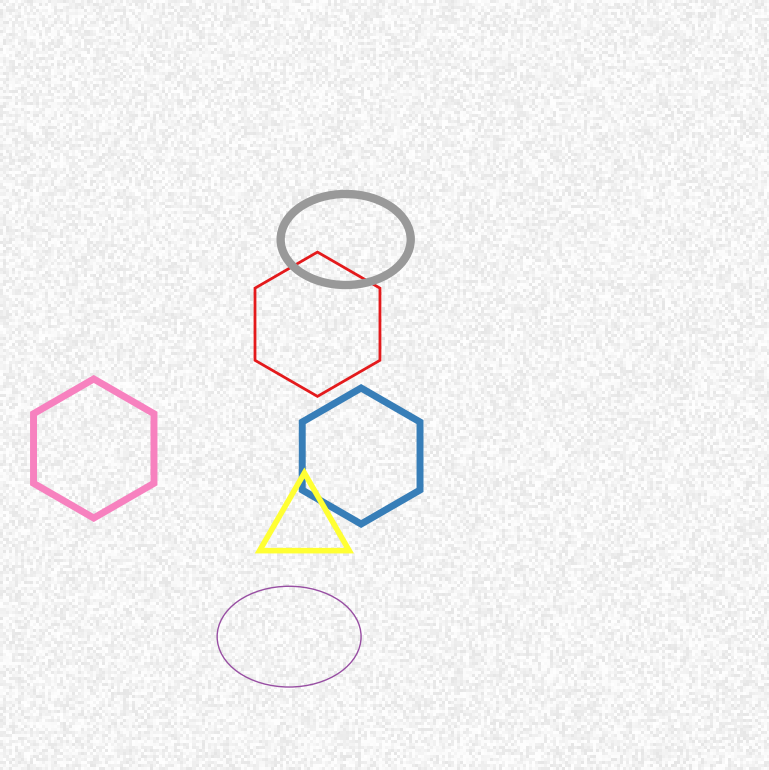[{"shape": "hexagon", "thickness": 1, "radius": 0.47, "center": [0.412, 0.579]}, {"shape": "hexagon", "thickness": 2.5, "radius": 0.44, "center": [0.469, 0.408]}, {"shape": "oval", "thickness": 0.5, "radius": 0.47, "center": [0.375, 0.173]}, {"shape": "triangle", "thickness": 2, "radius": 0.34, "center": [0.395, 0.318]}, {"shape": "hexagon", "thickness": 2.5, "radius": 0.45, "center": [0.122, 0.418]}, {"shape": "oval", "thickness": 3, "radius": 0.42, "center": [0.449, 0.689]}]